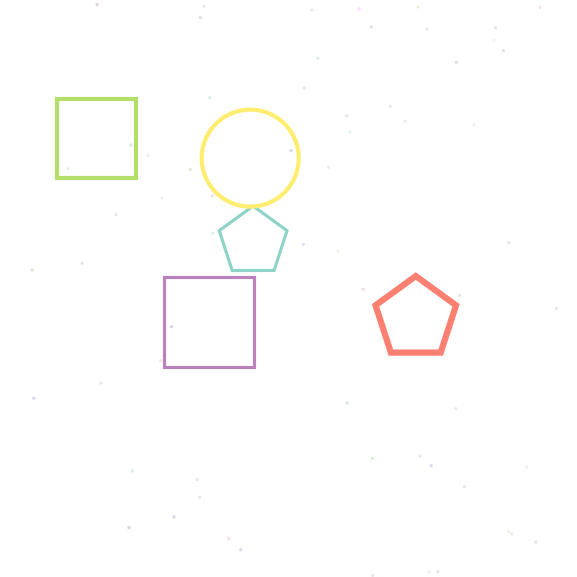[{"shape": "pentagon", "thickness": 1.5, "radius": 0.31, "center": [0.438, 0.581]}, {"shape": "pentagon", "thickness": 3, "radius": 0.37, "center": [0.72, 0.448]}, {"shape": "square", "thickness": 2, "radius": 0.34, "center": [0.167, 0.759]}, {"shape": "square", "thickness": 1.5, "radius": 0.39, "center": [0.362, 0.441]}, {"shape": "circle", "thickness": 2, "radius": 0.42, "center": [0.433, 0.725]}]